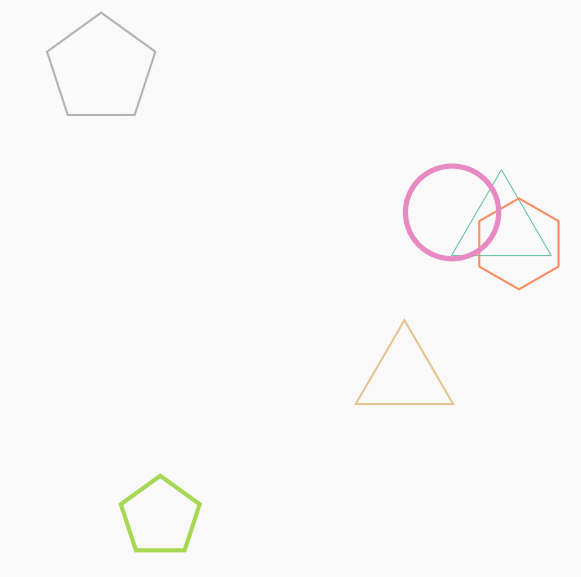[{"shape": "triangle", "thickness": 0.5, "radius": 0.5, "center": [0.863, 0.606]}, {"shape": "hexagon", "thickness": 1, "radius": 0.39, "center": [0.893, 0.577]}, {"shape": "circle", "thickness": 2.5, "radius": 0.4, "center": [0.778, 0.631]}, {"shape": "pentagon", "thickness": 2, "radius": 0.36, "center": [0.276, 0.104]}, {"shape": "triangle", "thickness": 1, "radius": 0.48, "center": [0.696, 0.348]}, {"shape": "pentagon", "thickness": 1, "radius": 0.49, "center": [0.174, 0.879]}]